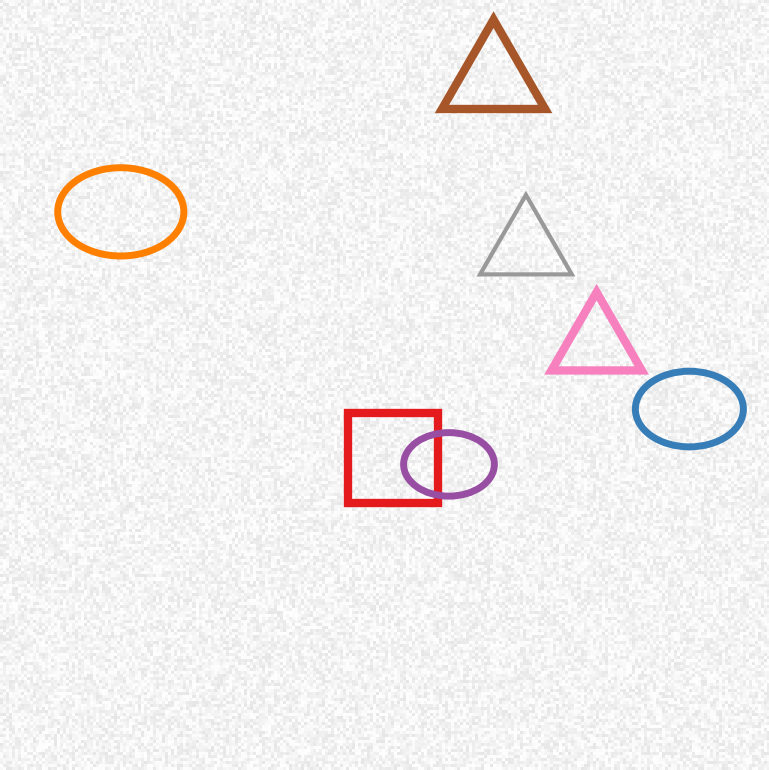[{"shape": "square", "thickness": 3, "radius": 0.29, "center": [0.51, 0.405]}, {"shape": "oval", "thickness": 2.5, "radius": 0.35, "center": [0.895, 0.469]}, {"shape": "oval", "thickness": 2.5, "radius": 0.29, "center": [0.583, 0.397]}, {"shape": "oval", "thickness": 2.5, "radius": 0.41, "center": [0.157, 0.725]}, {"shape": "triangle", "thickness": 3, "radius": 0.39, "center": [0.641, 0.897]}, {"shape": "triangle", "thickness": 3, "radius": 0.34, "center": [0.775, 0.553]}, {"shape": "triangle", "thickness": 1.5, "radius": 0.34, "center": [0.683, 0.678]}]